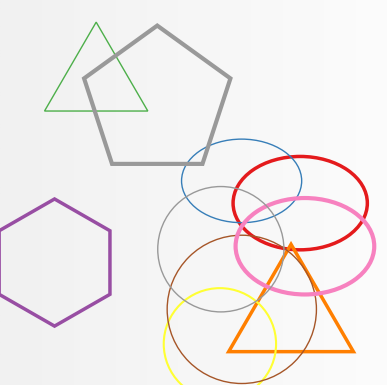[{"shape": "oval", "thickness": 2.5, "radius": 0.87, "center": [0.775, 0.472]}, {"shape": "oval", "thickness": 1, "radius": 0.78, "center": [0.624, 0.53]}, {"shape": "triangle", "thickness": 1, "radius": 0.77, "center": [0.248, 0.789]}, {"shape": "hexagon", "thickness": 2.5, "radius": 0.83, "center": [0.141, 0.318]}, {"shape": "triangle", "thickness": 2.5, "radius": 0.93, "center": [0.751, 0.18]}, {"shape": "circle", "thickness": 1.5, "radius": 0.72, "center": [0.568, 0.107]}, {"shape": "circle", "thickness": 1, "radius": 0.96, "center": [0.624, 0.196]}, {"shape": "oval", "thickness": 3, "radius": 0.89, "center": [0.787, 0.36]}, {"shape": "pentagon", "thickness": 3, "radius": 0.99, "center": [0.406, 0.735]}, {"shape": "circle", "thickness": 1, "radius": 0.81, "center": [0.57, 0.353]}]